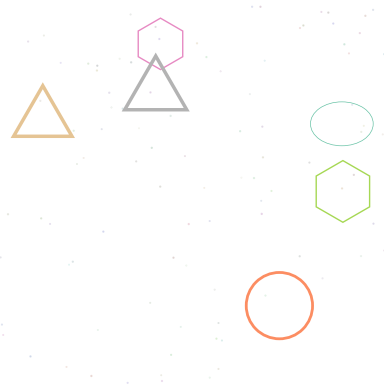[{"shape": "oval", "thickness": 0.5, "radius": 0.41, "center": [0.888, 0.678]}, {"shape": "circle", "thickness": 2, "radius": 0.43, "center": [0.726, 0.206]}, {"shape": "hexagon", "thickness": 1, "radius": 0.33, "center": [0.417, 0.886]}, {"shape": "hexagon", "thickness": 1, "radius": 0.4, "center": [0.891, 0.503]}, {"shape": "triangle", "thickness": 2.5, "radius": 0.44, "center": [0.111, 0.69]}, {"shape": "triangle", "thickness": 2.5, "radius": 0.47, "center": [0.404, 0.761]}]